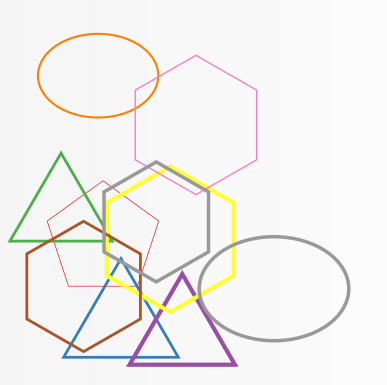[{"shape": "pentagon", "thickness": 0.5, "radius": 0.76, "center": [0.266, 0.379]}, {"shape": "triangle", "thickness": 2, "radius": 0.85, "center": [0.312, 0.157]}, {"shape": "triangle", "thickness": 2, "radius": 0.76, "center": [0.158, 0.45]}, {"shape": "triangle", "thickness": 3, "radius": 0.79, "center": [0.47, 0.131]}, {"shape": "oval", "thickness": 1.5, "radius": 0.78, "center": [0.253, 0.803]}, {"shape": "hexagon", "thickness": 3, "radius": 0.95, "center": [0.439, 0.378]}, {"shape": "hexagon", "thickness": 2, "radius": 0.85, "center": [0.216, 0.256]}, {"shape": "hexagon", "thickness": 1, "radius": 0.9, "center": [0.506, 0.675]}, {"shape": "hexagon", "thickness": 2.5, "radius": 0.78, "center": [0.403, 0.424]}, {"shape": "oval", "thickness": 2.5, "radius": 0.97, "center": [0.707, 0.25]}]